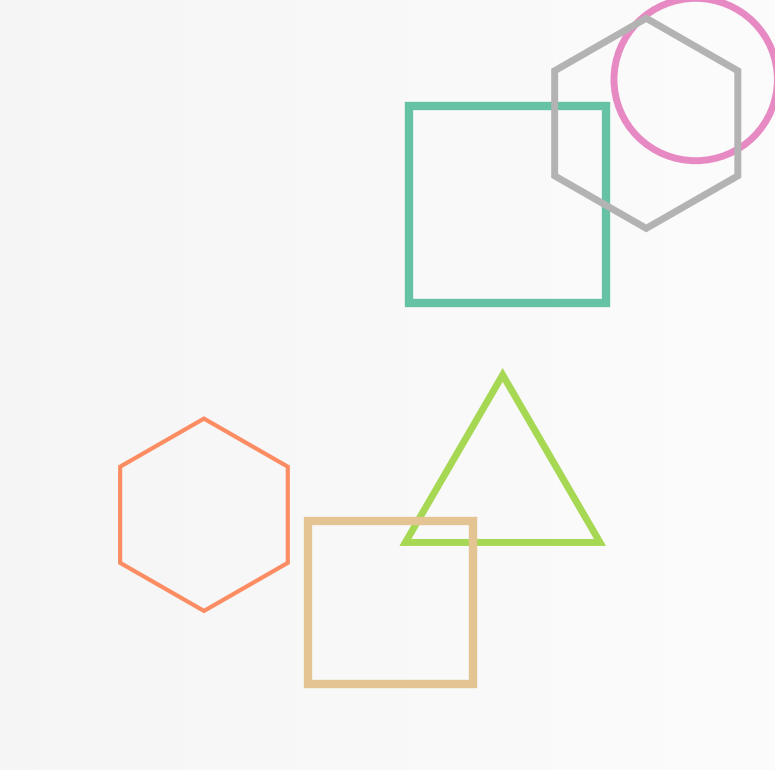[{"shape": "square", "thickness": 3, "radius": 0.64, "center": [0.655, 0.735]}, {"shape": "hexagon", "thickness": 1.5, "radius": 0.62, "center": [0.263, 0.331]}, {"shape": "circle", "thickness": 2.5, "radius": 0.53, "center": [0.898, 0.897]}, {"shape": "triangle", "thickness": 2.5, "radius": 0.73, "center": [0.649, 0.368]}, {"shape": "square", "thickness": 3, "radius": 0.53, "center": [0.504, 0.218]}, {"shape": "hexagon", "thickness": 2.5, "radius": 0.68, "center": [0.834, 0.84]}]